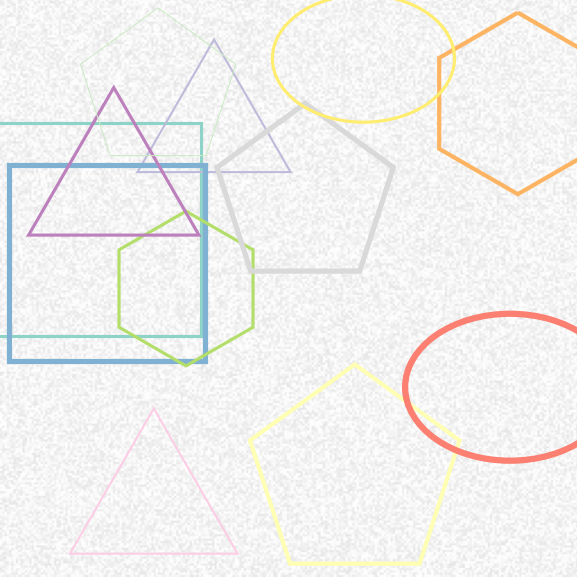[{"shape": "square", "thickness": 1.5, "radius": 0.92, "center": [0.164, 0.601]}, {"shape": "pentagon", "thickness": 2, "radius": 0.95, "center": [0.614, 0.177]}, {"shape": "triangle", "thickness": 1, "radius": 0.77, "center": [0.371, 0.778]}, {"shape": "oval", "thickness": 3, "radius": 0.91, "center": [0.883, 0.329]}, {"shape": "square", "thickness": 2.5, "radius": 0.85, "center": [0.186, 0.543]}, {"shape": "hexagon", "thickness": 2, "radius": 0.79, "center": [0.897, 0.82]}, {"shape": "hexagon", "thickness": 1.5, "radius": 0.67, "center": [0.322, 0.499]}, {"shape": "triangle", "thickness": 1, "radius": 0.84, "center": [0.266, 0.124]}, {"shape": "pentagon", "thickness": 2.5, "radius": 0.8, "center": [0.528, 0.66]}, {"shape": "triangle", "thickness": 1.5, "radius": 0.85, "center": [0.197, 0.677]}, {"shape": "pentagon", "thickness": 0.5, "radius": 0.71, "center": [0.274, 0.844]}, {"shape": "oval", "thickness": 1.5, "radius": 0.79, "center": [0.629, 0.898]}]